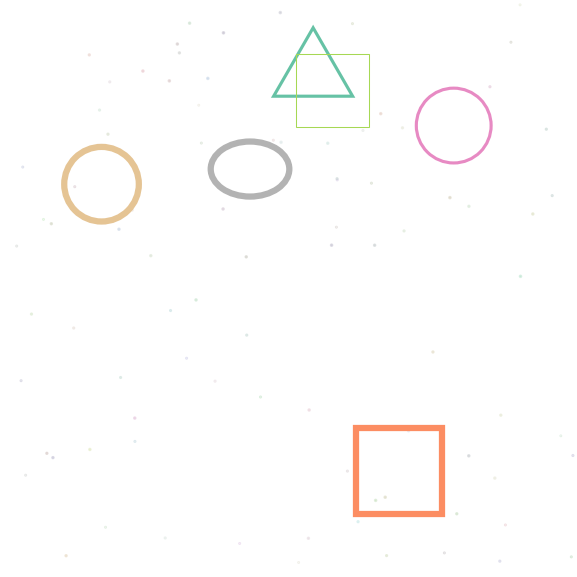[{"shape": "triangle", "thickness": 1.5, "radius": 0.39, "center": [0.542, 0.872]}, {"shape": "square", "thickness": 3, "radius": 0.37, "center": [0.691, 0.184]}, {"shape": "circle", "thickness": 1.5, "radius": 0.32, "center": [0.786, 0.782]}, {"shape": "square", "thickness": 0.5, "radius": 0.32, "center": [0.576, 0.842]}, {"shape": "circle", "thickness": 3, "radius": 0.32, "center": [0.176, 0.68]}, {"shape": "oval", "thickness": 3, "radius": 0.34, "center": [0.433, 0.706]}]